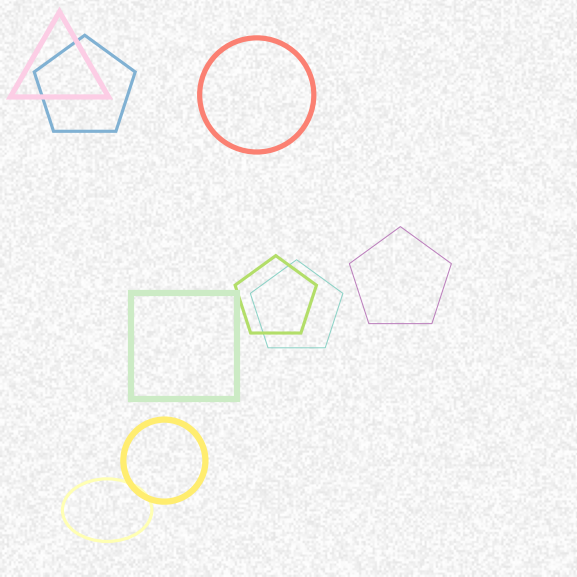[{"shape": "pentagon", "thickness": 0.5, "radius": 0.42, "center": [0.514, 0.465]}, {"shape": "oval", "thickness": 1.5, "radius": 0.39, "center": [0.186, 0.116]}, {"shape": "circle", "thickness": 2.5, "radius": 0.49, "center": [0.445, 0.835]}, {"shape": "pentagon", "thickness": 1.5, "radius": 0.46, "center": [0.147, 0.846]}, {"shape": "pentagon", "thickness": 1.5, "radius": 0.37, "center": [0.478, 0.482]}, {"shape": "triangle", "thickness": 2.5, "radius": 0.49, "center": [0.103, 0.88]}, {"shape": "pentagon", "thickness": 0.5, "radius": 0.46, "center": [0.693, 0.514]}, {"shape": "square", "thickness": 3, "radius": 0.46, "center": [0.318, 0.4]}, {"shape": "circle", "thickness": 3, "radius": 0.36, "center": [0.285, 0.202]}]